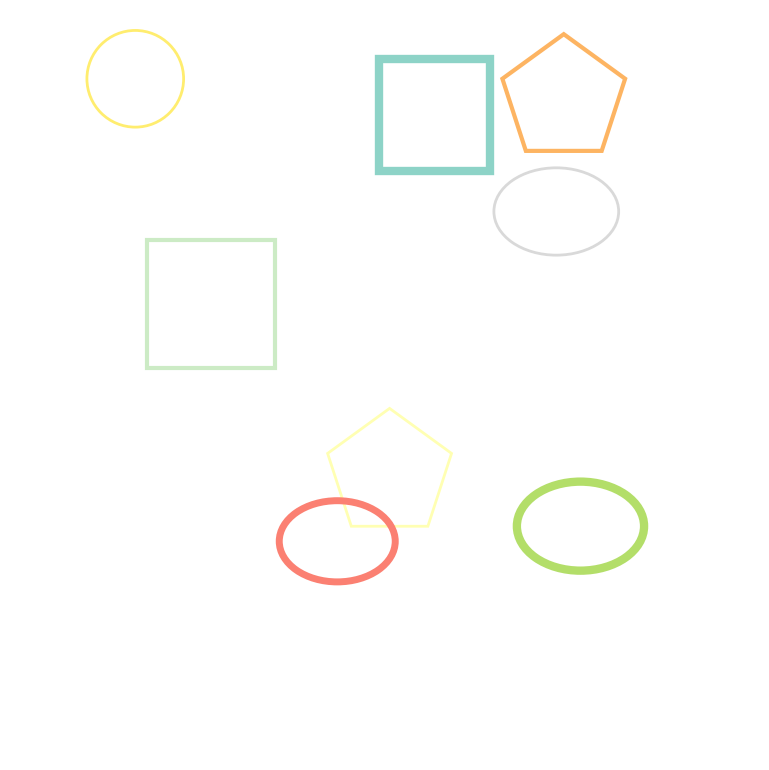[{"shape": "square", "thickness": 3, "radius": 0.36, "center": [0.564, 0.851]}, {"shape": "pentagon", "thickness": 1, "radius": 0.42, "center": [0.506, 0.385]}, {"shape": "oval", "thickness": 2.5, "radius": 0.38, "center": [0.438, 0.297]}, {"shape": "pentagon", "thickness": 1.5, "radius": 0.42, "center": [0.732, 0.872]}, {"shape": "oval", "thickness": 3, "radius": 0.41, "center": [0.754, 0.317]}, {"shape": "oval", "thickness": 1, "radius": 0.41, "center": [0.722, 0.725]}, {"shape": "square", "thickness": 1.5, "radius": 0.41, "center": [0.274, 0.606]}, {"shape": "circle", "thickness": 1, "radius": 0.31, "center": [0.176, 0.898]}]